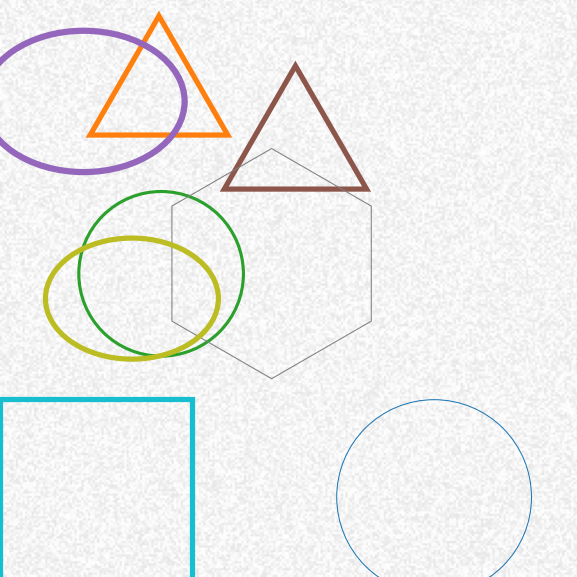[{"shape": "circle", "thickness": 0.5, "radius": 0.84, "center": [0.752, 0.138]}, {"shape": "triangle", "thickness": 2.5, "radius": 0.69, "center": [0.275, 0.834]}, {"shape": "circle", "thickness": 1.5, "radius": 0.71, "center": [0.279, 0.525]}, {"shape": "oval", "thickness": 3, "radius": 0.87, "center": [0.145, 0.824]}, {"shape": "triangle", "thickness": 2.5, "radius": 0.71, "center": [0.512, 0.743]}, {"shape": "hexagon", "thickness": 0.5, "radius": 1.0, "center": [0.47, 0.543]}, {"shape": "oval", "thickness": 2.5, "radius": 0.75, "center": [0.228, 0.482]}, {"shape": "square", "thickness": 2.5, "radius": 0.83, "center": [0.166, 0.143]}]